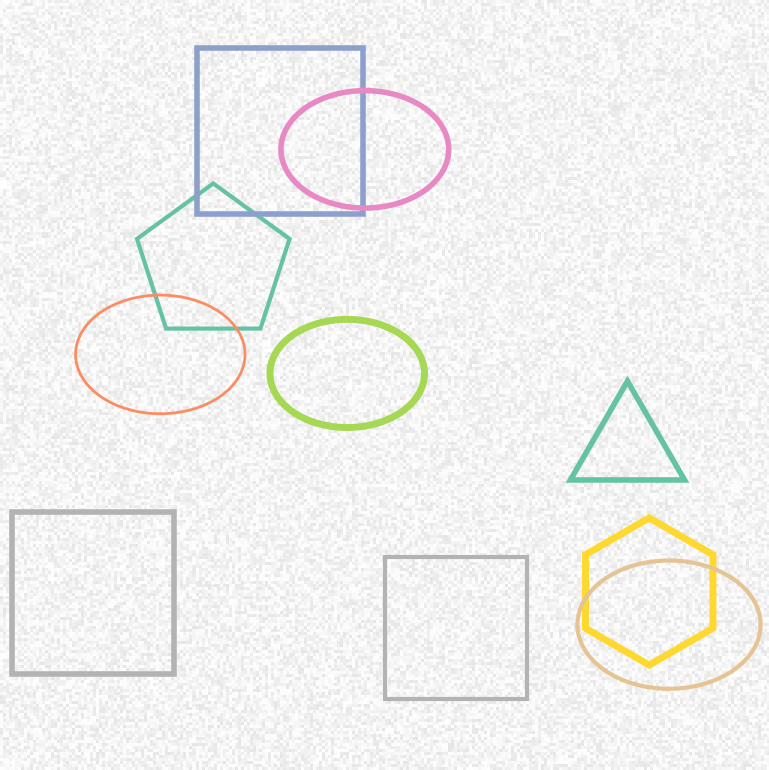[{"shape": "pentagon", "thickness": 1.5, "radius": 0.52, "center": [0.277, 0.658]}, {"shape": "triangle", "thickness": 2, "radius": 0.43, "center": [0.815, 0.419]}, {"shape": "oval", "thickness": 1, "radius": 0.55, "center": [0.208, 0.54]}, {"shape": "square", "thickness": 2, "radius": 0.54, "center": [0.363, 0.83]}, {"shape": "oval", "thickness": 2, "radius": 0.54, "center": [0.474, 0.806]}, {"shape": "oval", "thickness": 2.5, "radius": 0.5, "center": [0.451, 0.515]}, {"shape": "hexagon", "thickness": 2.5, "radius": 0.48, "center": [0.843, 0.232]}, {"shape": "oval", "thickness": 1.5, "radius": 0.59, "center": [0.869, 0.189]}, {"shape": "square", "thickness": 1.5, "radius": 0.46, "center": [0.592, 0.184]}, {"shape": "square", "thickness": 2, "radius": 0.53, "center": [0.121, 0.23]}]